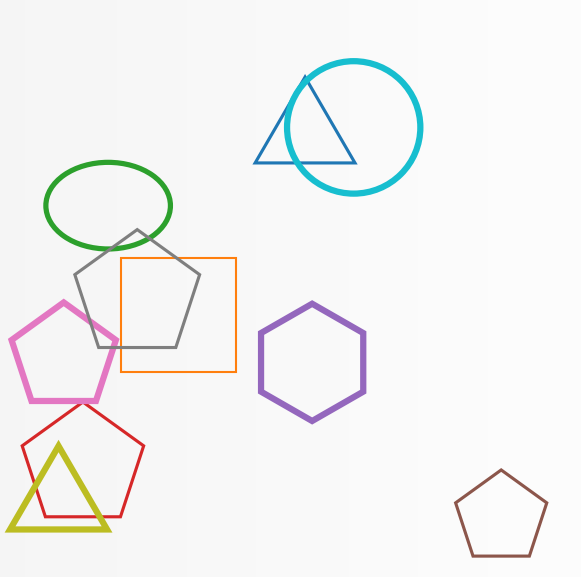[{"shape": "triangle", "thickness": 1.5, "radius": 0.5, "center": [0.525, 0.767]}, {"shape": "square", "thickness": 1, "radius": 0.49, "center": [0.306, 0.454]}, {"shape": "oval", "thickness": 2.5, "radius": 0.54, "center": [0.186, 0.643]}, {"shape": "pentagon", "thickness": 1.5, "radius": 0.55, "center": [0.143, 0.193]}, {"shape": "hexagon", "thickness": 3, "radius": 0.51, "center": [0.537, 0.372]}, {"shape": "pentagon", "thickness": 1.5, "radius": 0.41, "center": [0.862, 0.103]}, {"shape": "pentagon", "thickness": 3, "radius": 0.47, "center": [0.11, 0.381]}, {"shape": "pentagon", "thickness": 1.5, "radius": 0.56, "center": [0.236, 0.489]}, {"shape": "triangle", "thickness": 3, "radius": 0.48, "center": [0.101, 0.13]}, {"shape": "circle", "thickness": 3, "radius": 0.57, "center": [0.609, 0.779]}]